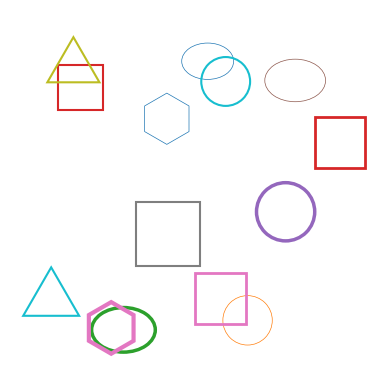[{"shape": "oval", "thickness": 0.5, "radius": 0.34, "center": [0.539, 0.841]}, {"shape": "hexagon", "thickness": 0.5, "radius": 0.33, "center": [0.433, 0.692]}, {"shape": "circle", "thickness": 0.5, "radius": 0.32, "center": [0.643, 0.168]}, {"shape": "oval", "thickness": 2.5, "radius": 0.41, "center": [0.321, 0.143]}, {"shape": "square", "thickness": 2, "radius": 0.33, "center": [0.884, 0.63]}, {"shape": "square", "thickness": 1.5, "radius": 0.29, "center": [0.209, 0.772]}, {"shape": "circle", "thickness": 2.5, "radius": 0.38, "center": [0.742, 0.45]}, {"shape": "oval", "thickness": 0.5, "radius": 0.39, "center": [0.767, 0.791]}, {"shape": "square", "thickness": 2, "radius": 0.33, "center": [0.573, 0.225]}, {"shape": "hexagon", "thickness": 3, "radius": 0.34, "center": [0.289, 0.148]}, {"shape": "square", "thickness": 1.5, "radius": 0.42, "center": [0.436, 0.392]}, {"shape": "triangle", "thickness": 1.5, "radius": 0.39, "center": [0.191, 0.825]}, {"shape": "triangle", "thickness": 1.5, "radius": 0.42, "center": [0.133, 0.222]}, {"shape": "circle", "thickness": 1.5, "radius": 0.32, "center": [0.586, 0.788]}]